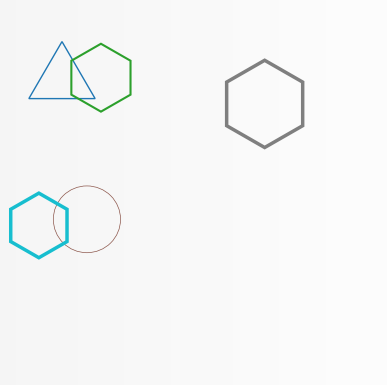[{"shape": "triangle", "thickness": 1, "radius": 0.49, "center": [0.16, 0.793]}, {"shape": "hexagon", "thickness": 1.5, "radius": 0.44, "center": [0.26, 0.798]}, {"shape": "circle", "thickness": 0.5, "radius": 0.43, "center": [0.224, 0.43]}, {"shape": "hexagon", "thickness": 2.5, "radius": 0.57, "center": [0.683, 0.73]}, {"shape": "hexagon", "thickness": 2.5, "radius": 0.42, "center": [0.1, 0.414]}]